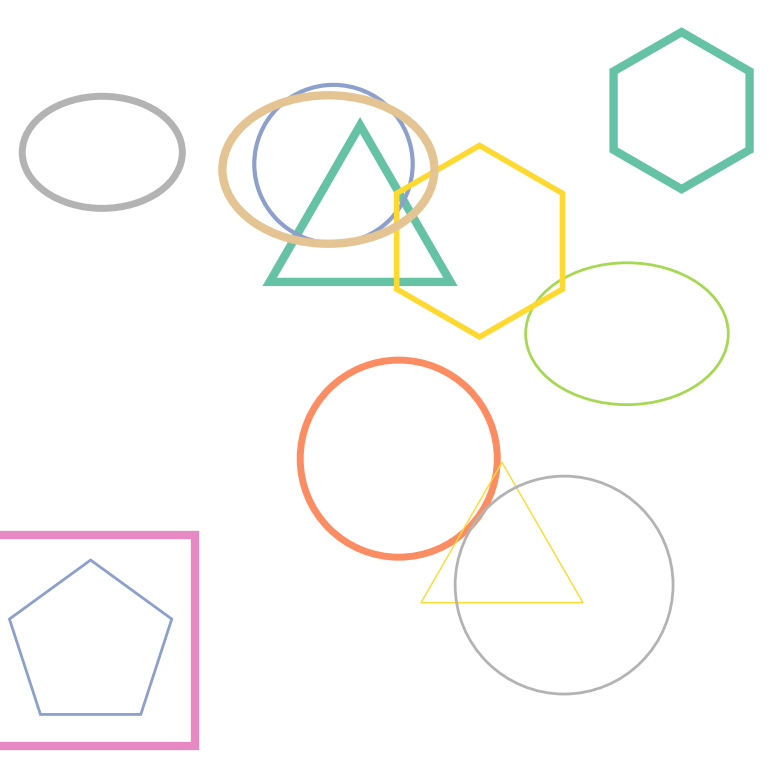[{"shape": "triangle", "thickness": 3, "radius": 0.68, "center": [0.468, 0.702]}, {"shape": "hexagon", "thickness": 3, "radius": 0.51, "center": [0.885, 0.856]}, {"shape": "circle", "thickness": 2.5, "radius": 0.64, "center": [0.518, 0.404]}, {"shape": "pentagon", "thickness": 1, "radius": 0.55, "center": [0.118, 0.162]}, {"shape": "circle", "thickness": 1.5, "radius": 0.51, "center": [0.433, 0.787]}, {"shape": "square", "thickness": 3, "radius": 0.68, "center": [0.117, 0.168]}, {"shape": "oval", "thickness": 1, "radius": 0.66, "center": [0.814, 0.567]}, {"shape": "hexagon", "thickness": 2, "radius": 0.62, "center": [0.623, 0.687]}, {"shape": "triangle", "thickness": 0.5, "radius": 0.61, "center": [0.652, 0.278]}, {"shape": "oval", "thickness": 3, "radius": 0.69, "center": [0.427, 0.78]}, {"shape": "oval", "thickness": 2.5, "radius": 0.52, "center": [0.133, 0.802]}, {"shape": "circle", "thickness": 1, "radius": 0.71, "center": [0.733, 0.24]}]